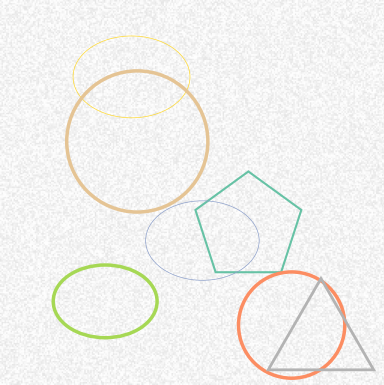[{"shape": "pentagon", "thickness": 1.5, "radius": 0.72, "center": [0.645, 0.41]}, {"shape": "circle", "thickness": 2.5, "radius": 0.69, "center": [0.758, 0.156]}, {"shape": "oval", "thickness": 0.5, "radius": 0.74, "center": [0.526, 0.375]}, {"shape": "oval", "thickness": 2.5, "radius": 0.67, "center": [0.273, 0.217]}, {"shape": "oval", "thickness": 0.5, "radius": 0.76, "center": [0.342, 0.8]}, {"shape": "circle", "thickness": 2.5, "radius": 0.92, "center": [0.357, 0.633]}, {"shape": "triangle", "thickness": 2, "radius": 0.79, "center": [0.834, 0.118]}]